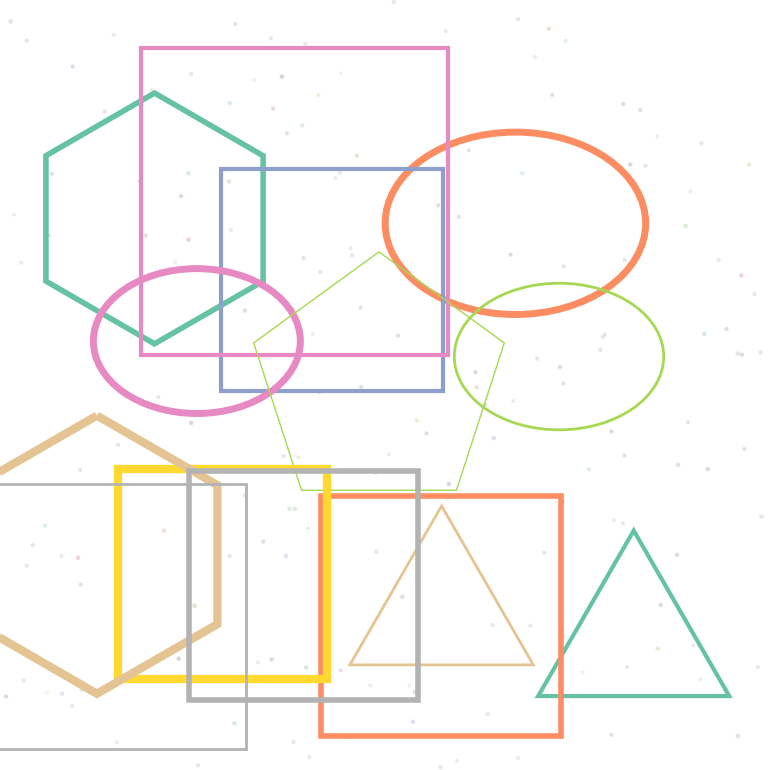[{"shape": "hexagon", "thickness": 2, "radius": 0.81, "center": [0.201, 0.716]}, {"shape": "triangle", "thickness": 1.5, "radius": 0.72, "center": [0.823, 0.168]}, {"shape": "square", "thickness": 2, "radius": 0.78, "center": [0.573, 0.2]}, {"shape": "oval", "thickness": 2.5, "radius": 0.85, "center": [0.669, 0.71]}, {"shape": "square", "thickness": 1.5, "radius": 0.72, "center": [0.432, 0.636]}, {"shape": "square", "thickness": 1.5, "radius": 1.0, "center": [0.383, 0.738]}, {"shape": "oval", "thickness": 2.5, "radius": 0.67, "center": [0.256, 0.557]}, {"shape": "oval", "thickness": 1, "radius": 0.68, "center": [0.726, 0.537]}, {"shape": "pentagon", "thickness": 0.5, "radius": 0.86, "center": [0.492, 0.502]}, {"shape": "square", "thickness": 3, "radius": 0.68, "center": [0.289, 0.255]}, {"shape": "hexagon", "thickness": 3, "radius": 0.9, "center": [0.126, 0.28]}, {"shape": "triangle", "thickness": 1, "radius": 0.69, "center": [0.573, 0.205]}, {"shape": "square", "thickness": 2, "radius": 0.74, "center": [0.394, 0.239]}, {"shape": "square", "thickness": 1, "radius": 0.86, "center": [0.147, 0.199]}]